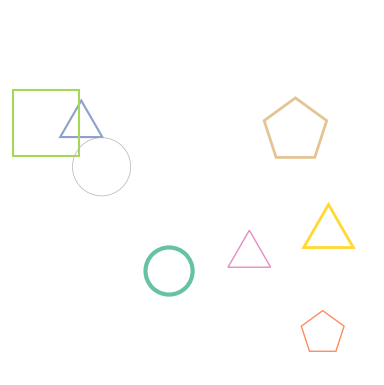[{"shape": "circle", "thickness": 3, "radius": 0.31, "center": [0.439, 0.296]}, {"shape": "pentagon", "thickness": 1, "radius": 0.29, "center": [0.838, 0.135]}, {"shape": "triangle", "thickness": 1.5, "radius": 0.32, "center": [0.211, 0.676]}, {"shape": "triangle", "thickness": 1, "radius": 0.32, "center": [0.648, 0.338]}, {"shape": "square", "thickness": 1.5, "radius": 0.43, "center": [0.119, 0.68]}, {"shape": "triangle", "thickness": 2, "radius": 0.37, "center": [0.853, 0.394]}, {"shape": "pentagon", "thickness": 2, "radius": 0.43, "center": [0.767, 0.66]}, {"shape": "circle", "thickness": 0.5, "radius": 0.38, "center": [0.264, 0.567]}]